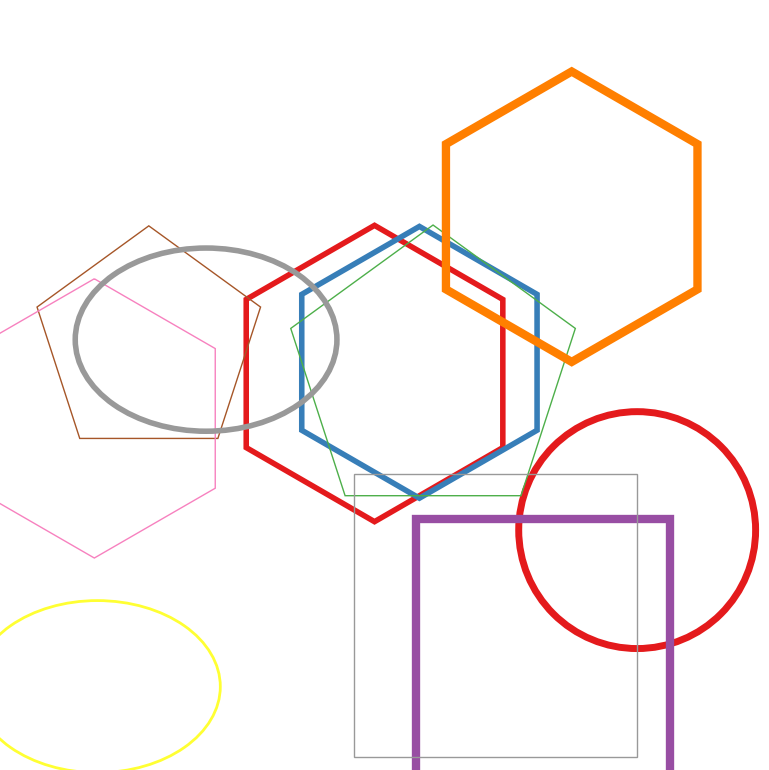[{"shape": "hexagon", "thickness": 2, "radius": 0.96, "center": [0.486, 0.515]}, {"shape": "circle", "thickness": 2.5, "radius": 0.77, "center": [0.827, 0.312]}, {"shape": "hexagon", "thickness": 2, "radius": 0.88, "center": [0.545, 0.529]}, {"shape": "pentagon", "thickness": 0.5, "radius": 0.97, "center": [0.562, 0.513]}, {"shape": "square", "thickness": 3, "radius": 0.82, "center": [0.706, 0.161]}, {"shape": "hexagon", "thickness": 3, "radius": 0.94, "center": [0.742, 0.719]}, {"shape": "oval", "thickness": 1, "radius": 0.8, "center": [0.127, 0.108]}, {"shape": "pentagon", "thickness": 0.5, "radius": 0.76, "center": [0.193, 0.554]}, {"shape": "hexagon", "thickness": 0.5, "radius": 0.91, "center": [0.122, 0.457]}, {"shape": "oval", "thickness": 2, "radius": 0.85, "center": [0.268, 0.559]}, {"shape": "square", "thickness": 0.5, "radius": 0.92, "center": [0.644, 0.201]}]